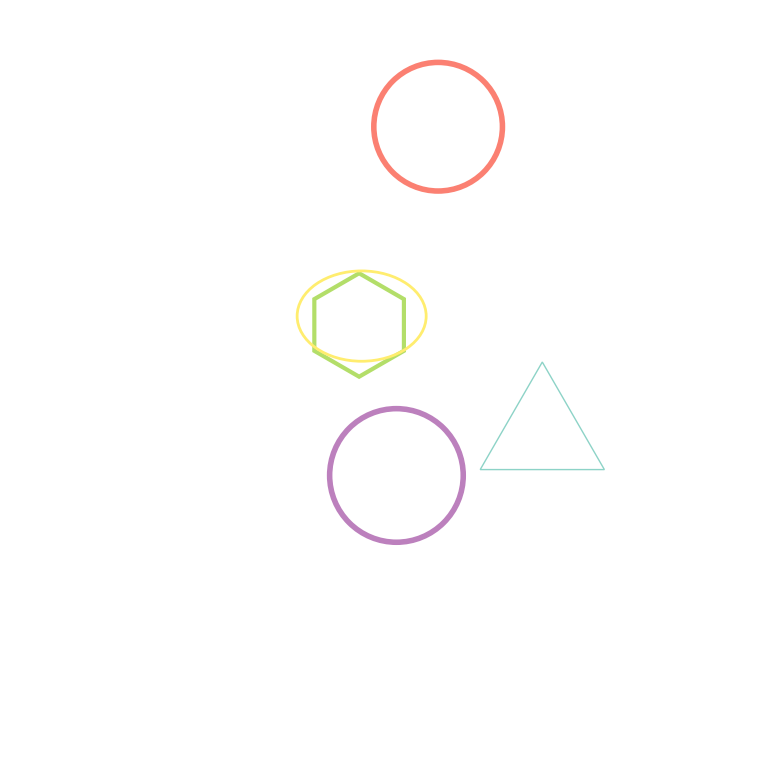[{"shape": "triangle", "thickness": 0.5, "radius": 0.47, "center": [0.704, 0.437]}, {"shape": "circle", "thickness": 2, "radius": 0.42, "center": [0.569, 0.835]}, {"shape": "hexagon", "thickness": 1.5, "radius": 0.34, "center": [0.466, 0.578]}, {"shape": "circle", "thickness": 2, "radius": 0.43, "center": [0.515, 0.383]}, {"shape": "oval", "thickness": 1, "radius": 0.42, "center": [0.47, 0.589]}]